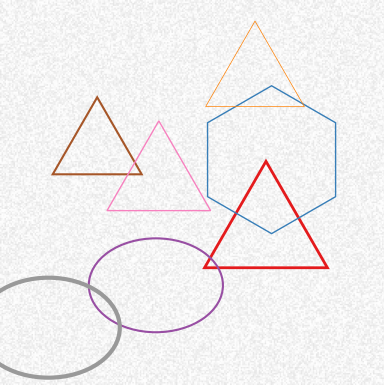[{"shape": "triangle", "thickness": 2, "radius": 0.92, "center": [0.691, 0.397]}, {"shape": "hexagon", "thickness": 1, "radius": 0.96, "center": [0.705, 0.585]}, {"shape": "oval", "thickness": 1.5, "radius": 0.87, "center": [0.405, 0.259]}, {"shape": "triangle", "thickness": 0.5, "radius": 0.74, "center": [0.662, 0.797]}, {"shape": "triangle", "thickness": 1.5, "radius": 0.67, "center": [0.252, 0.614]}, {"shape": "triangle", "thickness": 1, "radius": 0.78, "center": [0.413, 0.531]}, {"shape": "oval", "thickness": 3, "radius": 0.93, "center": [0.126, 0.149]}]